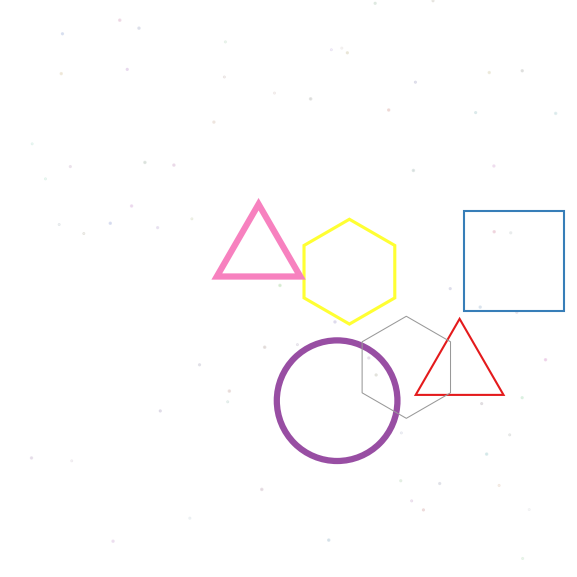[{"shape": "triangle", "thickness": 1, "radius": 0.44, "center": [0.796, 0.359]}, {"shape": "square", "thickness": 1, "radius": 0.43, "center": [0.89, 0.547]}, {"shape": "circle", "thickness": 3, "radius": 0.52, "center": [0.584, 0.305]}, {"shape": "hexagon", "thickness": 1.5, "radius": 0.45, "center": [0.605, 0.529]}, {"shape": "triangle", "thickness": 3, "radius": 0.42, "center": [0.448, 0.562]}, {"shape": "hexagon", "thickness": 0.5, "radius": 0.44, "center": [0.704, 0.363]}]